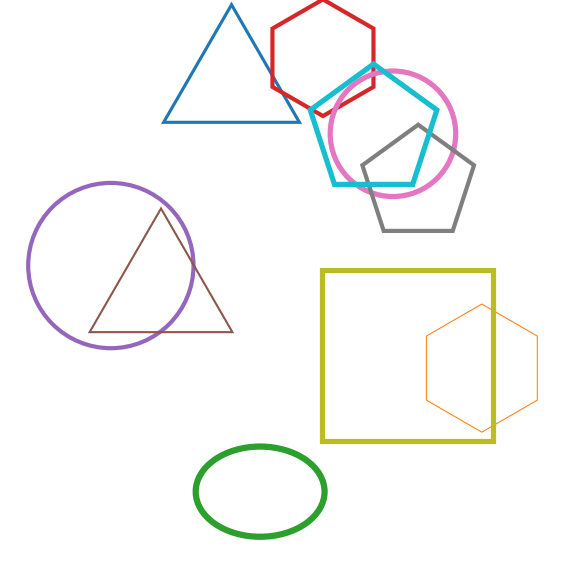[{"shape": "triangle", "thickness": 1.5, "radius": 0.68, "center": [0.401, 0.855]}, {"shape": "hexagon", "thickness": 0.5, "radius": 0.55, "center": [0.834, 0.362]}, {"shape": "oval", "thickness": 3, "radius": 0.56, "center": [0.45, 0.148]}, {"shape": "hexagon", "thickness": 2, "radius": 0.5, "center": [0.559, 0.899]}, {"shape": "circle", "thickness": 2, "radius": 0.72, "center": [0.192, 0.539]}, {"shape": "triangle", "thickness": 1, "radius": 0.71, "center": [0.279, 0.495]}, {"shape": "circle", "thickness": 2.5, "radius": 0.54, "center": [0.68, 0.768]}, {"shape": "pentagon", "thickness": 2, "radius": 0.51, "center": [0.724, 0.682]}, {"shape": "square", "thickness": 2.5, "radius": 0.74, "center": [0.706, 0.384]}, {"shape": "pentagon", "thickness": 2.5, "radius": 0.58, "center": [0.647, 0.773]}]